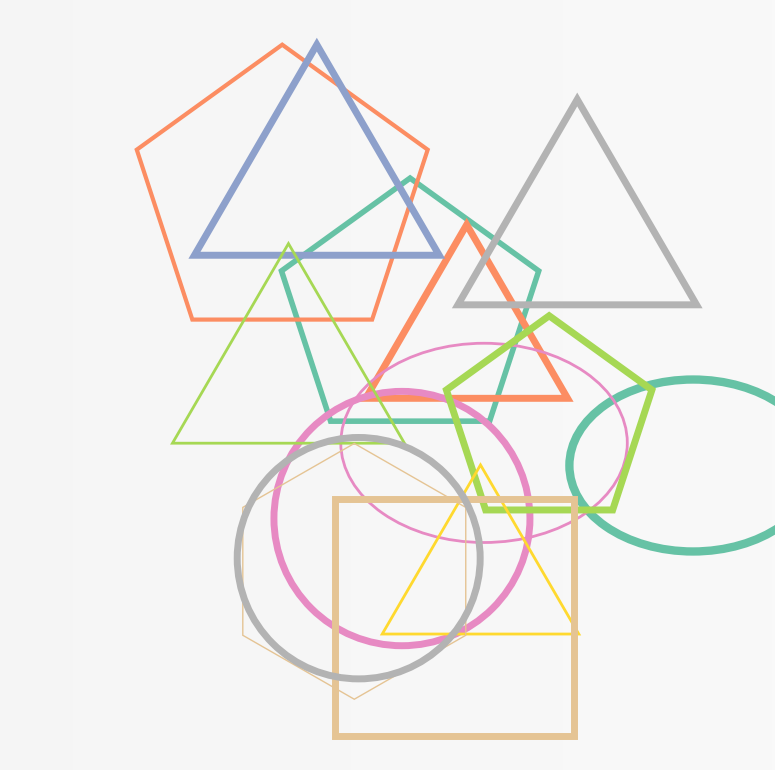[{"shape": "pentagon", "thickness": 2, "radius": 0.87, "center": [0.529, 0.594]}, {"shape": "oval", "thickness": 3, "radius": 0.8, "center": [0.894, 0.395]}, {"shape": "triangle", "thickness": 2.5, "radius": 0.75, "center": [0.602, 0.558]}, {"shape": "pentagon", "thickness": 1.5, "radius": 0.99, "center": [0.364, 0.745]}, {"shape": "triangle", "thickness": 2.5, "radius": 0.91, "center": [0.409, 0.76]}, {"shape": "circle", "thickness": 2.5, "radius": 0.83, "center": [0.519, 0.327]}, {"shape": "oval", "thickness": 1, "radius": 0.92, "center": [0.625, 0.425]}, {"shape": "triangle", "thickness": 1, "radius": 0.86, "center": [0.372, 0.511]}, {"shape": "pentagon", "thickness": 2.5, "radius": 0.7, "center": [0.709, 0.45]}, {"shape": "triangle", "thickness": 1, "radius": 0.73, "center": [0.62, 0.25]}, {"shape": "square", "thickness": 2.5, "radius": 0.77, "center": [0.586, 0.197]}, {"shape": "hexagon", "thickness": 0.5, "radius": 0.83, "center": [0.457, 0.258]}, {"shape": "circle", "thickness": 2.5, "radius": 0.78, "center": [0.463, 0.275]}, {"shape": "triangle", "thickness": 2.5, "radius": 0.89, "center": [0.745, 0.693]}]